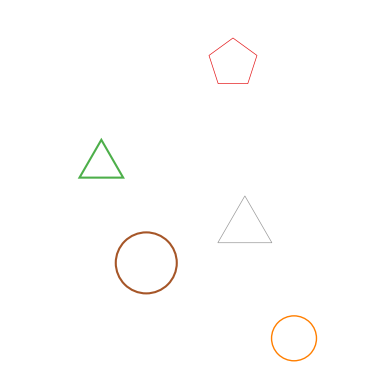[{"shape": "pentagon", "thickness": 0.5, "radius": 0.33, "center": [0.605, 0.836]}, {"shape": "triangle", "thickness": 1.5, "radius": 0.33, "center": [0.263, 0.571]}, {"shape": "circle", "thickness": 1, "radius": 0.29, "center": [0.764, 0.121]}, {"shape": "circle", "thickness": 1.5, "radius": 0.4, "center": [0.38, 0.317]}, {"shape": "triangle", "thickness": 0.5, "radius": 0.41, "center": [0.636, 0.41]}]